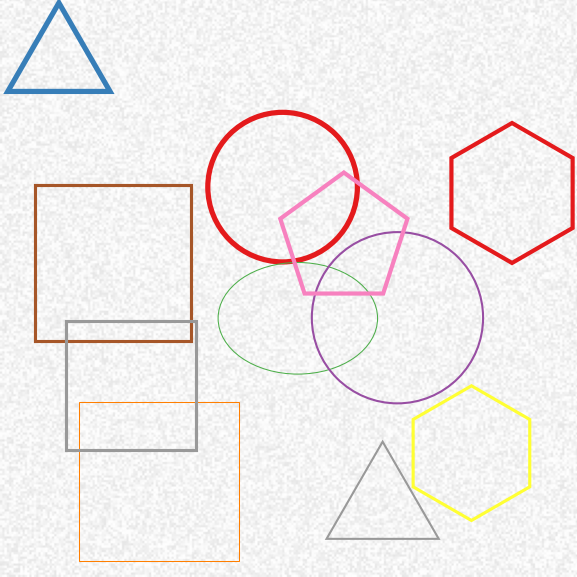[{"shape": "circle", "thickness": 2.5, "radius": 0.65, "center": [0.489, 0.675]}, {"shape": "hexagon", "thickness": 2, "radius": 0.61, "center": [0.887, 0.665]}, {"shape": "triangle", "thickness": 2.5, "radius": 0.51, "center": [0.102, 0.892]}, {"shape": "oval", "thickness": 0.5, "radius": 0.69, "center": [0.516, 0.448]}, {"shape": "circle", "thickness": 1, "radius": 0.74, "center": [0.688, 0.449]}, {"shape": "square", "thickness": 0.5, "radius": 0.69, "center": [0.275, 0.165]}, {"shape": "hexagon", "thickness": 1.5, "radius": 0.58, "center": [0.816, 0.214]}, {"shape": "square", "thickness": 1.5, "radius": 0.68, "center": [0.195, 0.544]}, {"shape": "pentagon", "thickness": 2, "radius": 0.58, "center": [0.595, 0.585]}, {"shape": "square", "thickness": 1.5, "radius": 0.56, "center": [0.227, 0.332]}, {"shape": "triangle", "thickness": 1, "radius": 0.56, "center": [0.663, 0.122]}]